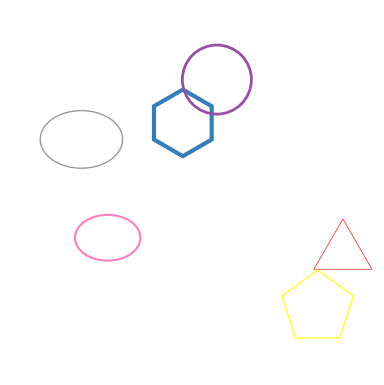[{"shape": "triangle", "thickness": 0.5, "radius": 0.44, "center": [0.891, 0.344]}, {"shape": "hexagon", "thickness": 3, "radius": 0.43, "center": [0.475, 0.681]}, {"shape": "circle", "thickness": 2, "radius": 0.45, "center": [0.563, 0.793]}, {"shape": "pentagon", "thickness": 1, "radius": 0.49, "center": [0.825, 0.201]}, {"shape": "oval", "thickness": 1.5, "radius": 0.42, "center": [0.28, 0.382]}, {"shape": "oval", "thickness": 1, "radius": 0.53, "center": [0.211, 0.638]}]